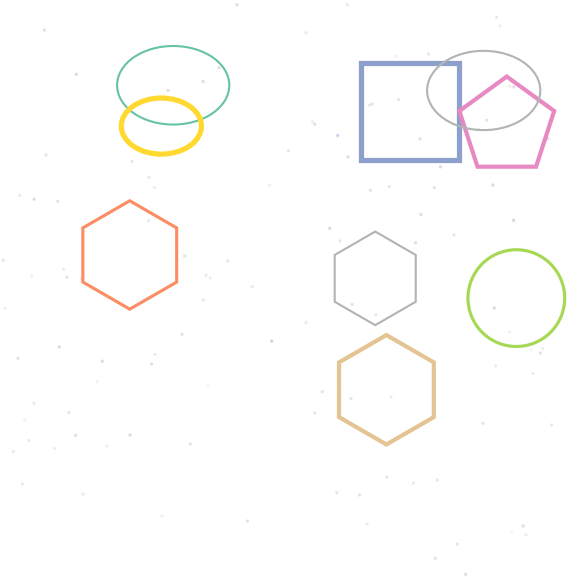[{"shape": "oval", "thickness": 1, "radius": 0.49, "center": [0.3, 0.851]}, {"shape": "hexagon", "thickness": 1.5, "radius": 0.47, "center": [0.225, 0.558]}, {"shape": "square", "thickness": 2.5, "radius": 0.42, "center": [0.71, 0.806]}, {"shape": "pentagon", "thickness": 2, "radius": 0.43, "center": [0.878, 0.78]}, {"shape": "circle", "thickness": 1.5, "radius": 0.42, "center": [0.894, 0.483]}, {"shape": "oval", "thickness": 2.5, "radius": 0.35, "center": [0.279, 0.781]}, {"shape": "hexagon", "thickness": 2, "radius": 0.47, "center": [0.669, 0.324]}, {"shape": "oval", "thickness": 1, "radius": 0.49, "center": [0.838, 0.842]}, {"shape": "hexagon", "thickness": 1, "radius": 0.41, "center": [0.65, 0.517]}]